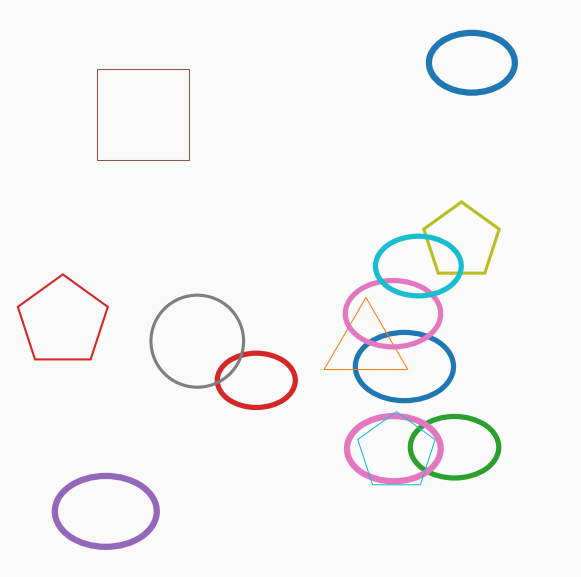[{"shape": "oval", "thickness": 3, "radius": 0.37, "center": [0.812, 0.89]}, {"shape": "oval", "thickness": 2.5, "radius": 0.42, "center": [0.696, 0.364]}, {"shape": "triangle", "thickness": 0.5, "radius": 0.42, "center": [0.63, 0.401]}, {"shape": "oval", "thickness": 2.5, "radius": 0.38, "center": [0.782, 0.225]}, {"shape": "pentagon", "thickness": 1, "radius": 0.41, "center": [0.108, 0.443]}, {"shape": "oval", "thickness": 2.5, "radius": 0.34, "center": [0.441, 0.341]}, {"shape": "oval", "thickness": 3, "radius": 0.44, "center": [0.182, 0.114]}, {"shape": "square", "thickness": 0.5, "radius": 0.4, "center": [0.246, 0.801]}, {"shape": "oval", "thickness": 2.5, "radius": 0.41, "center": [0.676, 0.456]}, {"shape": "oval", "thickness": 3, "radius": 0.4, "center": [0.678, 0.222]}, {"shape": "circle", "thickness": 1.5, "radius": 0.4, "center": [0.339, 0.408]}, {"shape": "pentagon", "thickness": 1.5, "radius": 0.34, "center": [0.794, 0.581]}, {"shape": "oval", "thickness": 2.5, "radius": 0.37, "center": [0.72, 0.538]}, {"shape": "pentagon", "thickness": 0.5, "radius": 0.35, "center": [0.682, 0.216]}]